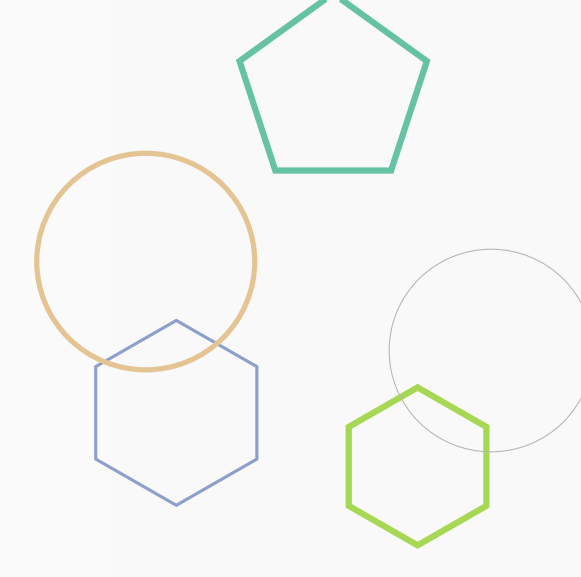[{"shape": "pentagon", "thickness": 3, "radius": 0.85, "center": [0.573, 0.841]}, {"shape": "hexagon", "thickness": 1.5, "radius": 0.8, "center": [0.303, 0.284]}, {"shape": "hexagon", "thickness": 3, "radius": 0.68, "center": [0.718, 0.192]}, {"shape": "circle", "thickness": 2.5, "radius": 0.94, "center": [0.251, 0.546]}, {"shape": "circle", "thickness": 0.5, "radius": 0.88, "center": [0.845, 0.392]}]